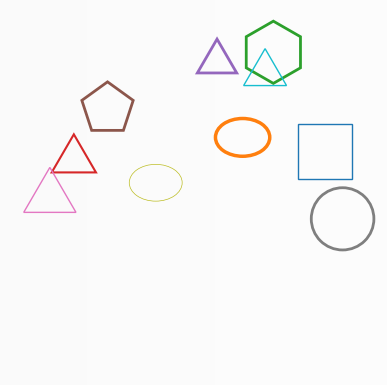[{"shape": "square", "thickness": 1, "radius": 0.35, "center": [0.838, 0.606]}, {"shape": "oval", "thickness": 2.5, "radius": 0.35, "center": [0.626, 0.643]}, {"shape": "hexagon", "thickness": 2, "radius": 0.4, "center": [0.705, 0.864]}, {"shape": "triangle", "thickness": 1.5, "radius": 0.33, "center": [0.191, 0.585]}, {"shape": "triangle", "thickness": 2, "radius": 0.29, "center": [0.56, 0.84]}, {"shape": "pentagon", "thickness": 2, "radius": 0.35, "center": [0.277, 0.718]}, {"shape": "triangle", "thickness": 1, "radius": 0.39, "center": [0.129, 0.487]}, {"shape": "circle", "thickness": 2, "radius": 0.4, "center": [0.884, 0.432]}, {"shape": "oval", "thickness": 0.5, "radius": 0.34, "center": [0.402, 0.525]}, {"shape": "triangle", "thickness": 1, "radius": 0.32, "center": [0.684, 0.81]}]